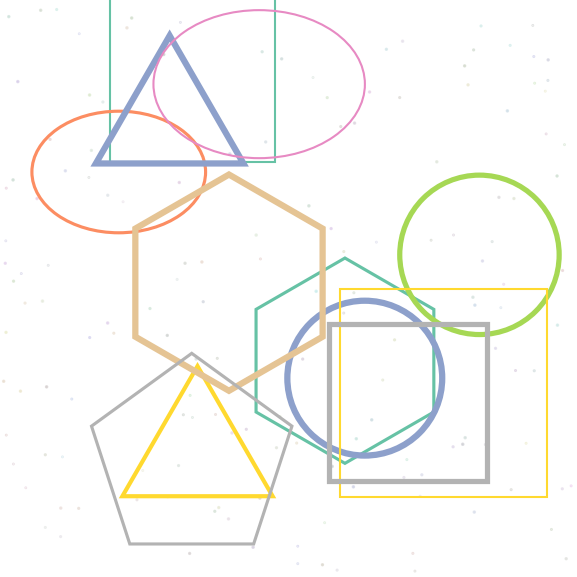[{"shape": "square", "thickness": 1, "radius": 0.72, "center": [0.334, 0.862]}, {"shape": "hexagon", "thickness": 1.5, "radius": 0.89, "center": [0.597, 0.375]}, {"shape": "oval", "thickness": 1.5, "radius": 0.75, "center": [0.206, 0.701]}, {"shape": "triangle", "thickness": 3, "radius": 0.74, "center": [0.294, 0.79]}, {"shape": "circle", "thickness": 3, "radius": 0.67, "center": [0.632, 0.344]}, {"shape": "oval", "thickness": 1, "radius": 0.92, "center": [0.449, 0.853]}, {"shape": "circle", "thickness": 2.5, "radius": 0.69, "center": [0.83, 0.558]}, {"shape": "triangle", "thickness": 2, "radius": 0.75, "center": [0.342, 0.215]}, {"shape": "square", "thickness": 1, "radius": 0.9, "center": [0.768, 0.319]}, {"shape": "hexagon", "thickness": 3, "radius": 0.94, "center": [0.396, 0.51]}, {"shape": "pentagon", "thickness": 1.5, "radius": 0.91, "center": [0.332, 0.205]}, {"shape": "square", "thickness": 2.5, "radius": 0.68, "center": [0.706, 0.302]}]